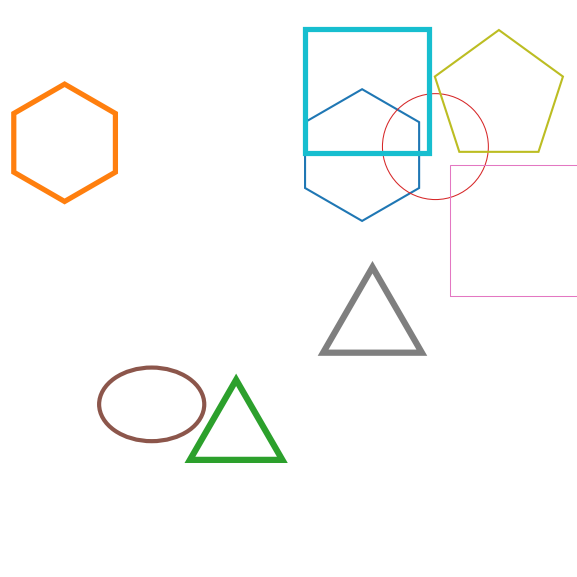[{"shape": "hexagon", "thickness": 1, "radius": 0.57, "center": [0.627, 0.731]}, {"shape": "hexagon", "thickness": 2.5, "radius": 0.51, "center": [0.112, 0.752]}, {"shape": "triangle", "thickness": 3, "radius": 0.46, "center": [0.409, 0.249]}, {"shape": "circle", "thickness": 0.5, "radius": 0.46, "center": [0.754, 0.745]}, {"shape": "oval", "thickness": 2, "radius": 0.46, "center": [0.263, 0.299]}, {"shape": "square", "thickness": 0.5, "radius": 0.57, "center": [0.893, 0.6]}, {"shape": "triangle", "thickness": 3, "radius": 0.49, "center": [0.645, 0.438]}, {"shape": "pentagon", "thickness": 1, "radius": 0.58, "center": [0.864, 0.831]}, {"shape": "square", "thickness": 2.5, "radius": 0.53, "center": [0.636, 0.841]}]